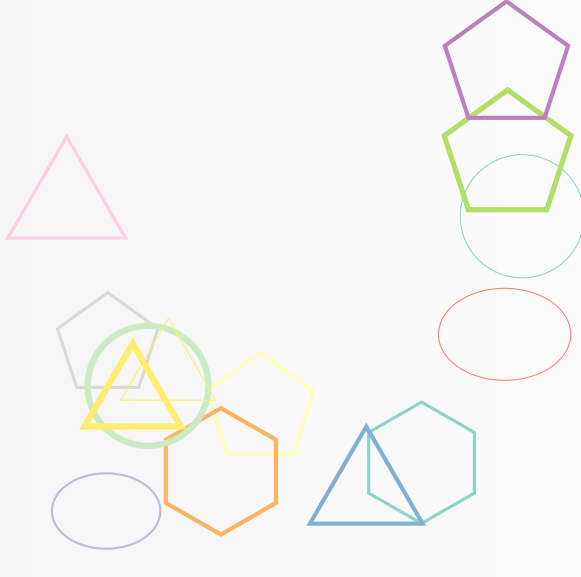[{"shape": "hexagon", "thickness": 1.5, "radius": 0.53, "center": [0.725, 0.198]}, {"shape": "circle", "thickness": 0.5, "radius": 0.53, "center": [0.898, 0.625]}, {"shape": "pentagon", "thickness": 1.5, "radius": 0.48, "center": [0.448, 0.292]}, {"shape": "oval", "thickness": 1, "radius": 0.47, "center": [0.183, 0.114]}, {"shape": "oval", "thickness": 0.5, "radius": 0.57, "center": [0.868, 0.42]}, {"shape": "triangle", "thickness": 2, "radius": 0.56, "center": [0.63, 0.148]}, {"shape": "hexagon", "thickness": 2, "radius": 0.55, "center": [0.38, 0.183]}, {"shape": "pentagon", "thickness": 2.5, "radius": 0.57, "center": [0.873, 0.729]}, {"shape": "triangle", "thickness": 1.5, "radius": 0.59, "center": [0.115, 0.645]}, {"shape": "pentagon", "thickness": 1.5, "radius": 0.45, "center": [0.185, 0.402]}, {"shape": "pentagon", "thickness": 2, "radius": 0.56, "center": [0.871, 0.885]}, {"shape": "circle", "thickness": 3, "radius": 0.52, "center": [0.255, 0.331]}, {"shape": "triangle", "thickness": 3, "radius": 0.48, "center": [0.228, 0.308]}, {"shape": "triangle", "thickness": 0.5, "radius": 0.47, "center": [0.29, 0.353]}]